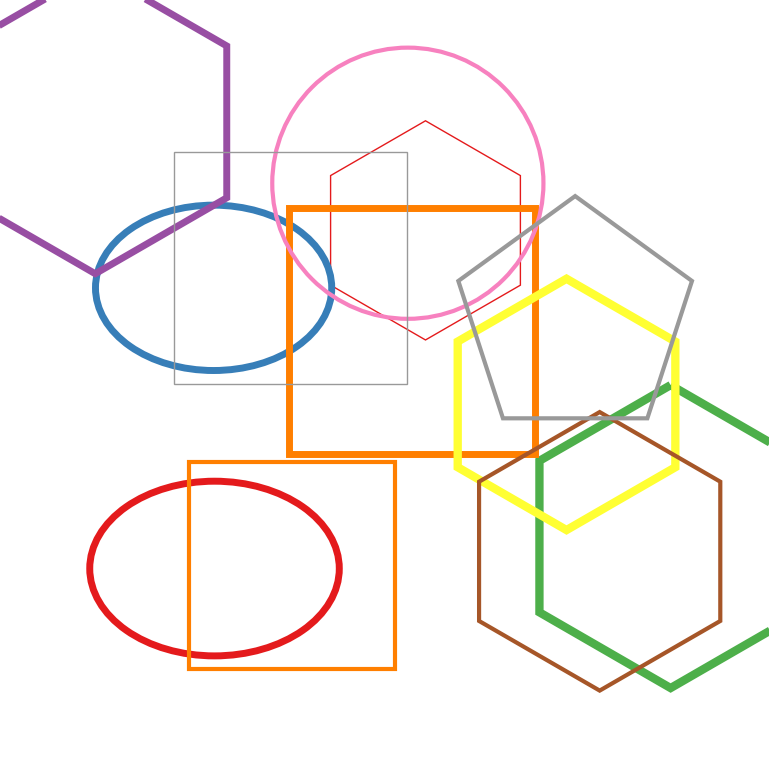[{"shape": "oval", "thickness": 2.5, "radius": 0.81, "center": [0.279, 0.262]}, {"shape": "hexagon", "thickness": 0.5, "radius": 0.71, "center": [0.553, 0.701]}, {"shape": "oval", "thickness": 2.5, "radius": 0.77, "center": [0.277, 0.626]}, {"shape": "hexagon", "thickness": 3, "radius": 0.98, "center": [0.871, 0.303]}, {"shape": "hexagon", "thickness": 2.5, "radius": 0.99, "center": [0.124, 0.842]}, {"shape": "square", "thickness": 1.5, "radius": 0.67, "center": [0.379, 0.266]}, {"shape": "square", "thickness": 2.5, "radius": 0.8, "center": [0.535, 0.57]}, {"shape": "hexagon", "thickness": 3, "radius": 0.82, "center": [0.736, 0.475]}, {"shape": "hexagon", "thickness": 1.5, "radius": 0.9, "center": [0.779, 0.284]}, {"shape": "circle", "thickness": 1.5, "radius": 0.88, "center": [0.53, 0.762]}, {"shape": "square", "thickness": 0.5, "radius": 0.76, "center": [0.378, 0.652]}, {"shape": "pentagon", "thickness": 1.5, "radius": 0.8, "center": [0.747, 0.586]}]